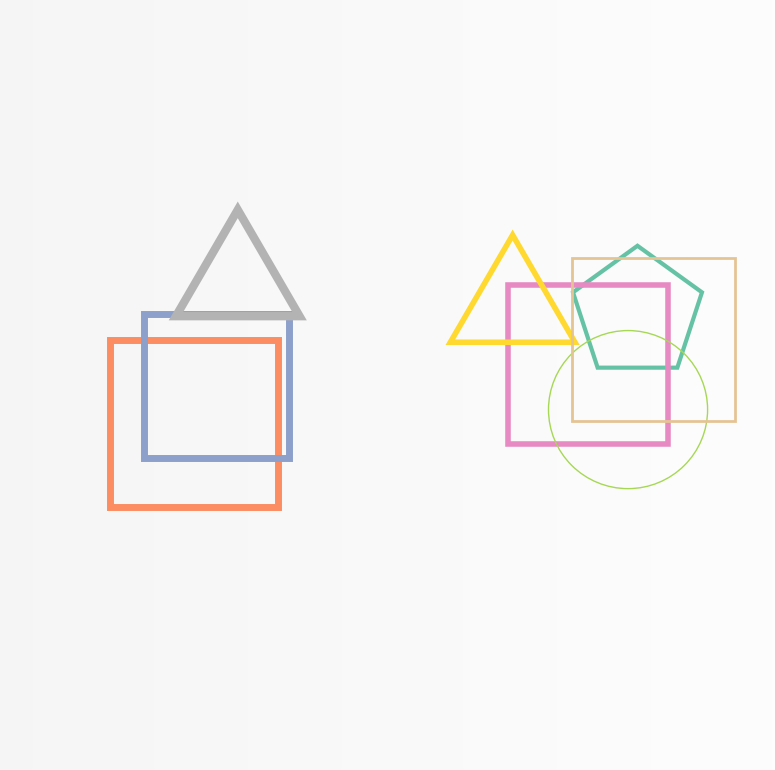[{"shape": "pentagon", "thickness": 1.5, "radius": 0.44, "center": [0.823, 0.593]}, {"shape": "square", "thickness": 2.5, "radius": 0.54, "center": [0.251, 0.449]}, {"shape": "square", "thickness": 2.5, "radius": 0.47, "center": [0.28, 0.498]}, {"shape": "square", "thickness": 2, "radius": 0.51, "center": [0.759, 0.527]}, {"shape": "circle", "thickness": 0.5, "radius": 0.51, "center": [0.81, 0.468]}, {"shape": "triangle", "thickness": 2, "radius": 0.46, "center": [0.661, 0.602]}, {"shape": "square", "thickness": 1, "radius": 0.53, "center": [0.843, 0.559]}, {"shape": "triangle", "thickness": 3, "radius": 0.46, "center": [0.307, 0.635]}]